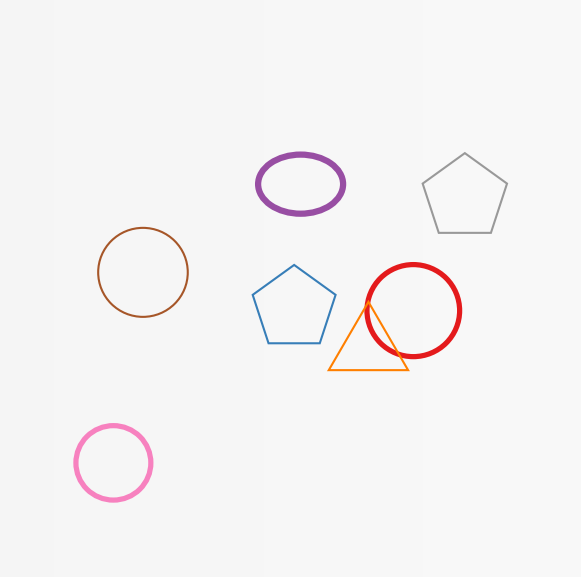[{"shape": "circle", "thickness": 2.5, "radius": 0.4, "center": [0.711, 0.461]}, {"shape": "pentagon", "thickness": 1, "radius": 0.37, "center": [0.506, 0.465]}, {"shape": "oval", "thickness": 3, "radius": 0.37, "center": [0.517, 0.68]}, {"shape": "triangle", "thickness": 1, "radius": 0.39, "center": [0.634, 0.398]}, {"shape": "circle", "thickness": 1, "radius": 0.39, "center": [0.246, 0.528]}, {"shape": "circle", "thickness": 2.5, "radius": 0.32, "center": [0.195, 0.198]}, {"shape": "pentagon", "thickness": 1, "radius": 0.38, "center": [0.8, 0.658]}]